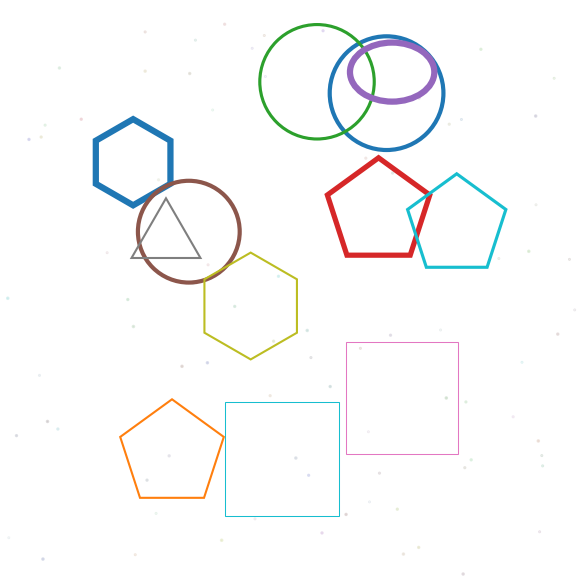[{"shape": "circle", "thickness": 2, "radius": 0.49, "center": [0.669, 0.838]}, {"shape": "hexagon", "thickness": 3, "radius": 0.37, "center": [0.231, 0.718]}, {"shape": "pentagon", "thickness": 1, "radius": 0.47, "center": [0.298, 0.213]}, {"shape": "circle", "thickness": 1.5, "radius": 0.5, "center": [0.549, 0.858]}, {"shape": "pentagon", "thickness": 2.5, "radius": 0.47, "center": [0.656, 0.633]}, {"shape": "oval", "thickness": 3, "radius": 0.37, "center": [0.679, 0.874]}, {"shape": "circle", "thickness": 2, "radius": 0.44, "center": [0.327, 0.598]}, {"shape": "square", "thickness": 0.5, "radius": 0.49, "center": [0.696, 0.31]}, {"shape": "triangle", "thickness": 1, "radius": 0.34, "center": [0.287, 0.587]}, {"shape": "hexagon", "thickness": 1, "radius": 0.46, "center": [0.434, 0.469]}, {"shape": "square", "thickness": 0.5, "radius": 0.49, "center": [0.488, 0.204]}, {"shape": "pentagon", "thickness": 1.5, "radius": 0.45, "center": [0.791, 0.609]}]